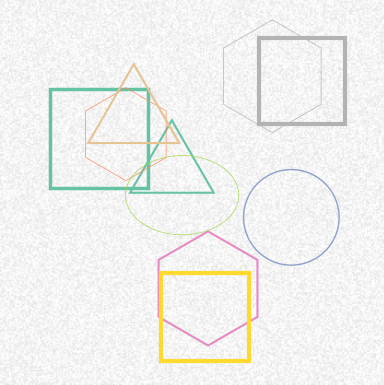[{"shape": "triangle", "thickness": 1.5, "radius": 0.63, "center": [0.446, 0.562]}, {"shape": "square", "thickness": 2.5, "radius": 0.64, "center": [0.257, 0.64]}, {"shape": "hexagon", "thickness": 0.5, "radius": 0.6, "center": [0.327, 0.651]}, {"shape": "circle", "thickness": 1, "radius": 0.62, "center": [0.757, 0.435]}, {"shape": "hexagon", "thickness": 1.5, "radius": 0.74, "center": [0.54, 0.251]}, {"shape": "oval", "thickness": 0.5, "radius": 0.74, "center": [0.473, 0.493]}, {"shape": "square", "thickness": 3, "radius": 0.57, "center": [0.533, 0.177]}, {"shape": "triangle", "thickness": 1.5, "radius": 0.68, "center": [0.347, 0.697]}, {"shape": "hexagon", "thickness": 0.5, "radius": 0.73, "center": [0.707, 0.802]}, {"shape": "square", "thickness": 3, "radius": 0.56, "center": [0.785, 0.789]}]